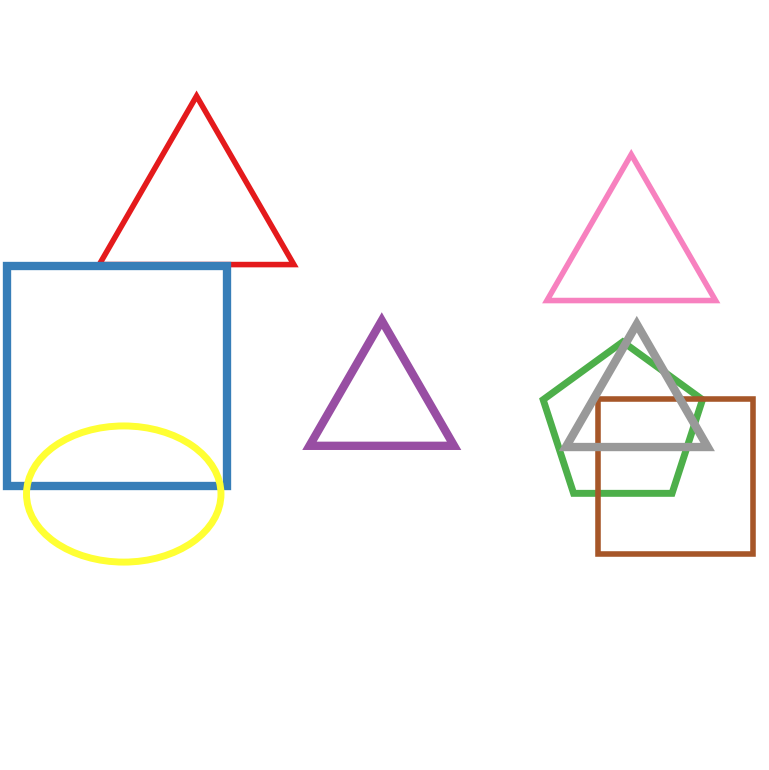[{"shape": "triangle", "thickness": 2, "radius": 0.73, "center": [0.255, 0.729]}, {"shape": "square", "thickness": 3, "radius": 0.71, "center": [0.152, 0.512]}, {"shape": "pentagon", "thickness": 2.5, "radius": 0.54, "center": [0.809, 0.447]}, {"shape": "triangle", "thickness": 3, "radius": 0.54, "center": [0.496, 0.475]}, {"shape": "oval", "thickness": 2.5, "radius": 0.63, "center": [0.161, 0.358]}, {"shape": "square", "thickness": 2, "radius": 0.5, "center": [0.877, 0.381]}, {"shape": "triangle", "thickness": 2, "radius": 0.63, "center": [0.82, 0.673]}, {"shape": "triangle", "thickness": 3, "radius": 0.53, "center": [0.827, 0.473]}]